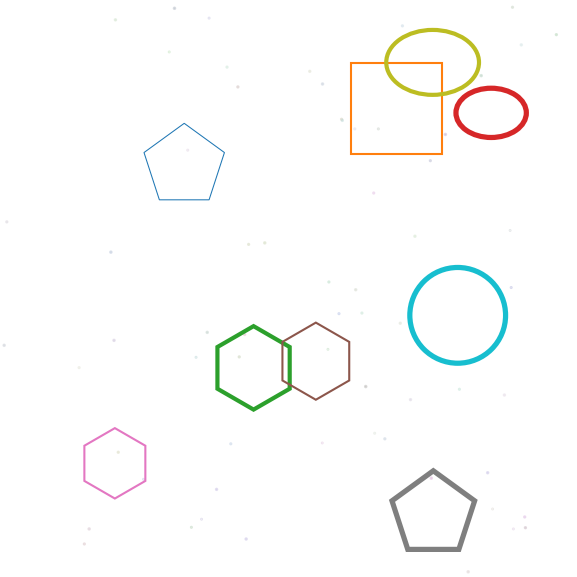[{"shape": "pentagon", "thickness": 0.5, "radius": 0.37, "center": [0.319, 0.712]}, {"shape": "square", "thickness": 1, "radius": 0.39, "center": [0.687, 0.812]}, {"shape": "hexagon", "thickness": 2, "radius": 0.36, "center": [0.439, 0.362]}, {"shape": "oval", "thickness": 2.5, "radius": 0.3, "center": [0.85, 0.804]}, {"shape": "hexagon", "thickness": 1, "radius": 0.33, "center": [0.547, 0.374]}, {"shape": "hexagon", "thickness": 1, "radius": 0.3, "center": [0.199, 0.197]}, {"shape": "pentagon", "thickness": 2.5, "radius": 0.38, "center": [0.75, 0.109]}, {"shape": "oval", "thickness": 2, "radius": 0.4, "center": [0.749, 0.891]}, {"shape": "circle", "thickness": 2.5, "radius": 0.41, "center": [0.793, 0.453]}]